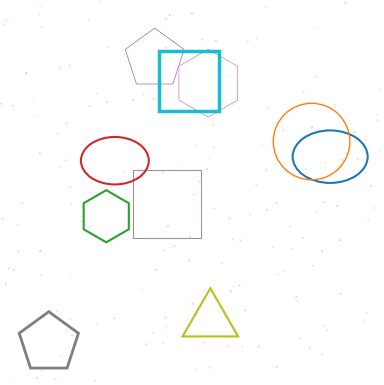[{"shape": "oval", "thickness": 1.5, "radius": 0.49, "center": [0.858, 0.593]}, {"shape": "circle", "thickness": 1, "radius": 0.5, "center": [0.809, 0.632]}, {"shape": "hexagon", "thickness": 1.5, "radius": 0.34, "center": [0.276, 0.438]}, {"shape": "oval", "thickness": 1.5, "radius": 0.44, "center": [0.298, 0.583]}, {"shape": "pentagon", "thickness": 0.5, "radius": 0.4, "center": [0.402, 0.847]}, {"shape": "square", "thickness": 0.5, "radius": 0.44, "center": [0.434, 0.47]}, {"shape": "hexagon", "thickness": 0.5, "radius": 0.44, "center": [0.541, 0.784]}, {"shape": "pentagon", "thickness": 2, "radius": 0.4, "center": [0.127, 0.109]}, {"shape": "triangle", "thickness": 1.5, "radius": 0.42, "center": [0.546, 0.168]}, {"shape": "square", "thickness": 2.5, "radius": 0.39, "center": [0.492, 0.79]}]